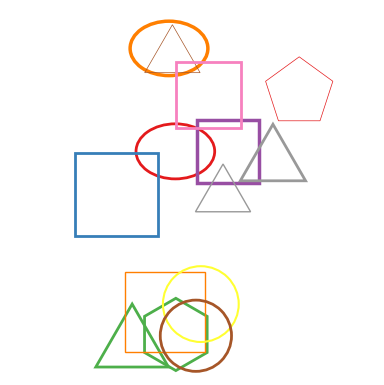[{"shape": "pentagon", "thickness": 0.5, "radius": 0.46, "center": [0.777, 0.761]}, {"shape": "oval", "thickness": 2, "radius": 0.51, "center": [0.455, 0.607]}, {"shape": "square", "thickness": 2, "radius": 0.54, "center": [0.302, 0.496]}, {"shape": "hexagon", "thickness": 2, "radius": 0.47, "center": [0.457, 0.131]}, {"shape": "triangle", "thickness": 2, "radius": 0.55, "center": [0.343, 0.101]}, {"shape": "square", "thickness": 2.5, "radius": 0.4, "center": [0.591, 0.607]}, {"shape": "square", "thickness": 1, "radius": 0.52, "center": [0.429, 0.188]}, {"shape": "oval", "thickness": 2.5, "radius": 0.5, "center": [0.439, 0.874]}, {"shape": "circle", "thickness": 1.5, "radius": 0.49, "center": [0.522, 0.21]}, {"shape": "circle", "thickness": 2, "radius": 0.46, "center": [0.509, 0.128]}, {"shape": "triangle", "thickness": 0.5, "radius": 0.42, "center": [0.448, 0.853]}, {"shape": "square", "thickness": 2, "radius": 0.43, "center": [0.542, 0.754]}, {"shape": "triangle", "thickness": 2, "radius": 0.49, "center": [0.709, 0.579]}, {"shape": "triangle", "thickness": 1, "radius": 0.41, "center": [0.579, 0.491]}]